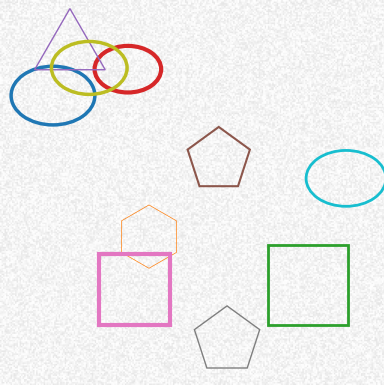[{"shape": "oval", "thickness": 2.5, "radius": 0.54, "center": [0.138, 0.752]}, {"shape": "hexagon", "thickness": 0.5, "radius": 0.41, "center": [0.387, 0.385]}, {"shape": "square", "thickness": 2, "radius": 0.52, "center": [0.799, 0.259]}, {"shape": "oval", "thickness": 3, "radius": 0.43, "center": [0.332, 0.82]}, {"shape": "triangle", "thickness": 1, "radius": 0.53, "center": [0.182, 0.872]}, {"shape": "pentagon", "thickness": 1.5, "radius": 0.43, "center": [0.568, 0.585]}, {"shape": "square", "thickness": 3, "radius": 0.46, "center": [0.349, 0.249]}, {"shape": "pentagon", "thickness": 1, "radius": 0.45, "center": [0.59, 0.116]}, {"shape": "oval", "thickness": 2.5, "radius": 0.49, "center": [0.232, 0.824]}, {"shape": "oval", "thickness": 2, "radius": 0.52, "center": [0.899, 0.537]}]